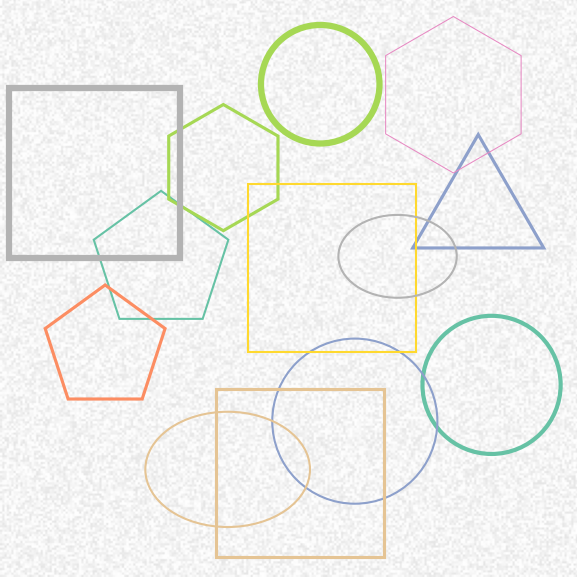[{"shape": "circle", "thickness": 2, "radius": 0.6, "center": [0.851, 0.333]}, {"shape": "pentagon", "thickness": 1, "radius": 0.61, "center": [0.279, 0.546]}, {"shape": "pentagon", "thickness": 1.5, "radius": 0.55, "center": [0.182, 0.397]}, {"shape": "circle", "thickness": 1, "radius": 0.71, "center": [0.614, 0.27]}, {"shape": "triangle", "thickness": 1.5, "radius": 0.65, "center": [0.828, 0.635]}, {"shape": "hexagon", "thickness": 0.5, "radius": 0.68, "center": [0.785, 0.835]}, {"shape": "circle", "thickness": 3, "radius": 0.51, "center": [0.555, 0.853]}, {"shape": "hexagon", "thickness": 1.5, "radius": 0.55, "center": [0.387, 0.709]}, {"shape": "square", "thickness": 1, "radius": 0.73, "center": [0.575, 0.535]}, {"shape": "square", "thickness": 1.5, "radius": 0.73, "center": [0.52, 0.18]}, {"shape": "oval", "thickness": 1, "radius": 0.71, "center": [0.394, 0.186]}, {"shape": "oval", "thickness": 1, "radius": 0.51, "center": [0.688, 0.555]}, {"shape": "square", "thickness": 3, "radius": 0.74, "center": [0.163, 0.7]}]